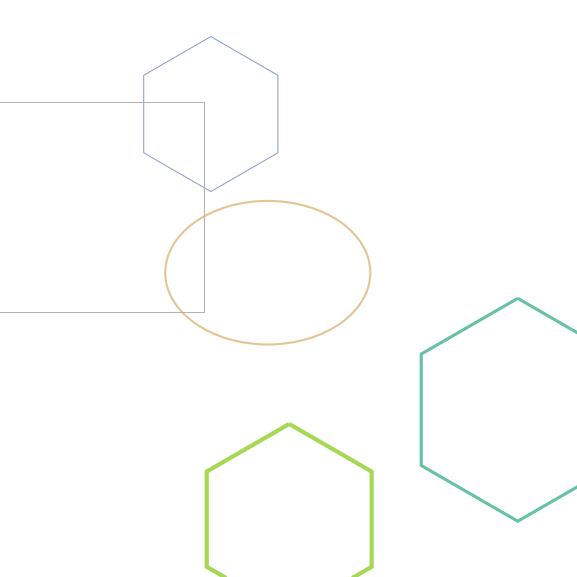[{"shape": "hexagon", "thickness": 1.5, "radius": 0.96, "center": [0.897, 0.29]}, {"shape": "hexagon", "thickness": 0.5, "radius": 0.67, "center": [0.365, 0.802]}, {"shape": "hexagon", "thickness": 2, "radius": 0.82, "center": [0.501, 0.1]}, {"shape": "oval", "thickness": 1, "radius": 0.89, "center": [0.464, 0.527]}, {"shape": "square", "thickness": 0.5, "radius": 0.91, "center": [0.172, 0.641]}]